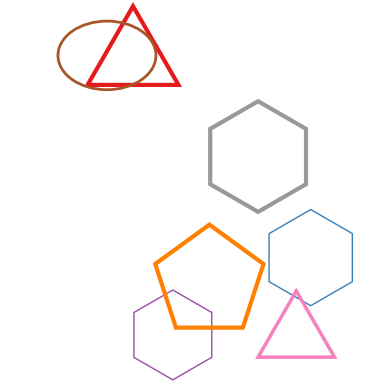[{"shape": "triangle", "thickness": 3, "radius": 0.68, "center": [0.345, 0.848]}, {"shape": "hexagon", "thickness": 1, "radius": 0.62, "center": [0.807, 0.331]}, {"shape": "hexagon", "thickness": 1, "radius": 0.58, "center": [0.449, 0.13]}, {"shape": "pentagon", "thickness": 3, "radius": 0.74, "center": [0.544, 0.269]}, {"shape": "oval", "thickness": 2, "radius": 0.64, "center": [0.278, 0.856]}, {"shape": "triangle", "thickness": 2.5, "radius": 0.57, "center": [0.77, 0.13]}, {"shape": "hexagon", "thickness": 3, "radius": 0.72, "center": [0.67, 0.593]}]